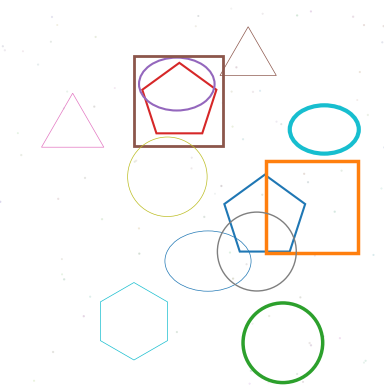[{"shape": "pentagon", "thickness": 1.5, "radius": 0.55, "center": [0.688, 0.436]}, {"shape": "oval", "thickness": 0.5, "radius": 0.56, "center": [0.54, 0.322]}, {"shape": "square", "thickness": 2.5, "radius": 0.6, "center": [0.811, 0.463]}, {"shape": "circle", "thickness": 2.5, "radius": 0.52, "center": [0.735, 0.11]}, {"shape": "pentagon", "thickness": 1.5, "radius": 0.51, "center": [0.466, 0.736]}, {"shape": "oval", "thickness": 1.5, "radius": 0.49, "center": [0.459, 0.782]}, {"shape": "square", "thickness": 2, "radius": 0.58, "center": [0.463, 0.738]}, {"shape": "triangle", "thickness": 0.5, "radius": 0.42, "center": [0.645, 0.846]}, {"shape": "triangle", "thickness": 0.5, "radius": 0.47, "center": [0.189, 0.664]}, {"shape": "circle", "thickness": 1, "radius": 0.51, "center": [0.667, 0.347]}, {"shape": "circle", "thickness": 0.5, "radius": 0.52, "center": [0.435, 0.541]}, {"shape": "hexagon", "thickness": 0.5, "radius": 0.5, "center": [0.348, 0.166]}, {"shape": "oval", "thickness": 3, "radius": 0.45, "center": [0.842, 0.664]}]